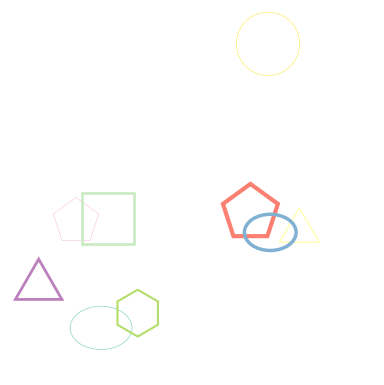[{"shape": "oval", "thickness": 0.5, "radius": 0.4, "center": [0.262, 0.148]}, {"shape": "triangle", "thickness": 1, "radius": 0.3, "center": [0.778, 0.4]}, {"shape": "pentagon", "thickness": 3, "radius": 0.37, "center": [0.65, 0.447]}, {"shape": "oval", "thickness": 2.5, "radius": 0.34, "center": [0.702, 0.396]}, {"shape": "hexagon", "thickness": 1.5, "radius": 0.3, "center": [0.358, 0.187]}, {"shape": "pentagon", "thickness": 0.5, "radius": 0.31, "center": [0.197, 0.425]}, {"shape": "triangle", "thickness": 2, "radius": 0.35, "center": [0.1, 0.257]}, {"shape": "square", "thickness": 2, "radius": 0.33, "center": [0.28, 0.433]}, {"shape": "circle", "thickness": 0.5, "radius": 0.41, "center": [0.696, 0.886]}]